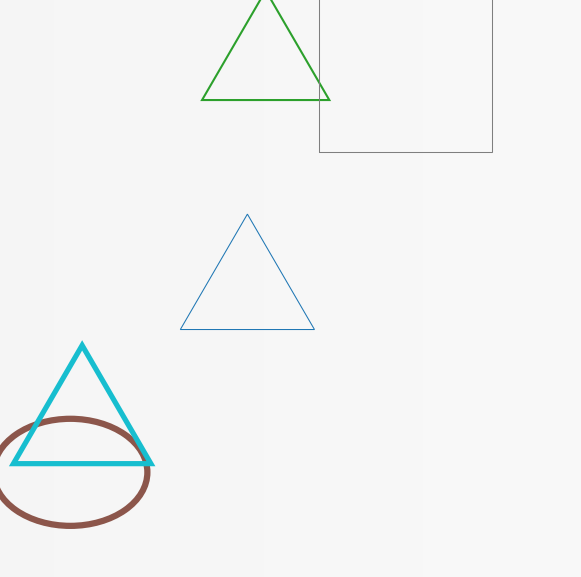[{"shape": "triangle", "thickness": 0.5, "radius": 0.67, "center": [0.426, 0.495]}, {"shape": "triangle", "thickness": 1, "radius": 0.63, "center": [0.457, 0.889]}, {"shape": "oval", "thickness": 3, "radius": 0.66, "center": [0.121, 0.181]}, {"shape": "square", "thickness": 0.5, "radius": 0.74, "center": [0.698, 0.884]}, {"shape": "triangle", "thickness": 2.5, "radius": 0.68, "center": [0.141, 0.265]}]